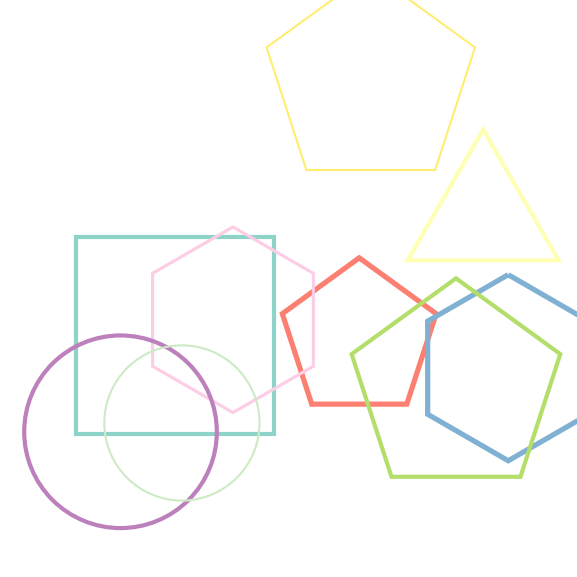[{"shape": "square", "thickness": 2, "radius": 0.85, "center": [0.303, 0.418]}, {"shape": "triangle", "thickness": 2, "radius": 0.75, "center": [0.837, 0.624]}, {"shape": "pentagon", "thickness": 2.5, "radius": 0.7, "center": [0.622, 0.413]}, {"shape": "hexagon", "thickness": 2.5, "radius": 0.81, "center": [0.88, 0.362]}, {"shape": "pentagon", "thickness": 2, "radius": 0.95, "center": [0.79, 0.327]}, {"shape": "hexagon", "thickness": 1.5, "radius": 0.8, "center": [0.403, 0.445]}, {"shape": "circle", "thickness": 2, "radius": 0.83, "center": [0.209, 0.251]}, {"shape": "circle", "thickness": 1, "radius": 0.67, "center": [0.315, 0.267]}, {"shape": "pentagon", "thickness": 1, "radius": 0.95, "center": [0.642, 0.858]}]